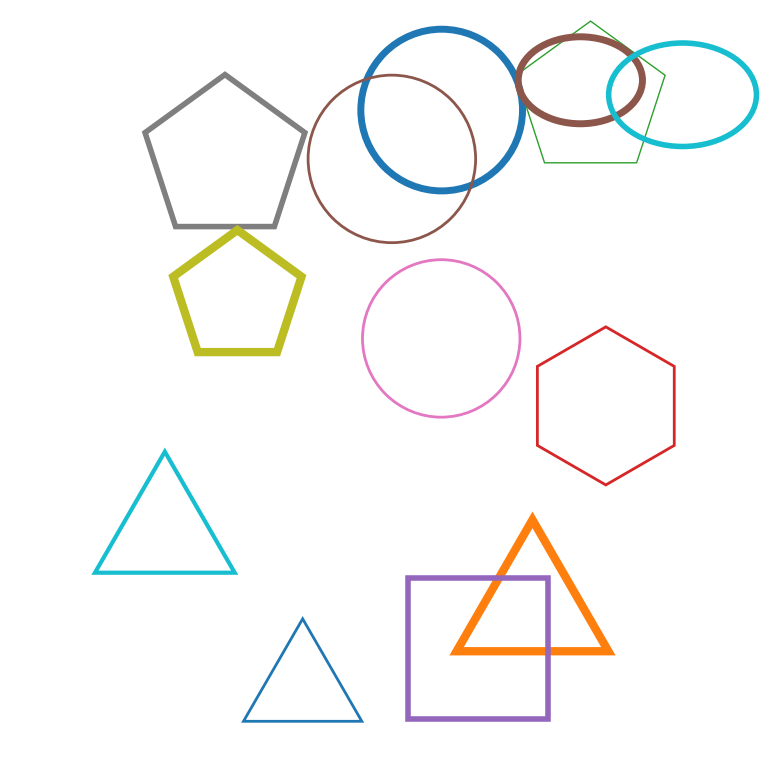[{"shape": "triangle", "thickness": 1, "radius": 0.44, "center": [0.393, 0.108]}, {"shape": "circle", "thickness": 2.5, "radius": 0.52, "center": [0.574, 0.857]}, {"shape": "triangle", "thickness": 3, "radius": 0.57, "center": [0.692, 0.211]}, {"shape": "pentagon", "thickness": 0.5, "radius": 0.51, "center": [0.767, 0.871]}, {"shape": "hexagon", "thickness": 1, "radius": 0.51, "center": [0.787, 0.473]}, {"shape": "square", "thickness": 2, "radius": 0.46, "center": [0.621, 0.158]}, {"shape": "circle", "thickness": 1, "radius": 0.54, "center": [0.509, 0.794]}, {"shape": "oval", "thickness": 2.5, "radius": 0.4, "center": [0.754, 0.896]}, {"shape": "circle", "thickness": 1, "radius": 0.51, "center": [0.573, 0.56]}, {"shape": "pentagon", "thickness": 2, "radius": 0.55, "center": [0.292, 0.794]}, {"shape": "pentagon", "thickness": 3, "radius": 0.44, "center": [0.308, 0.614]}, {"shape": "triangle", "thickness": 1.5, "radius": 0.52, "center": [0.214, 0.309]}, {"shape": "oval", "thickness": 2, "radius": 0.48, "center": [0.886, 0.877]}]